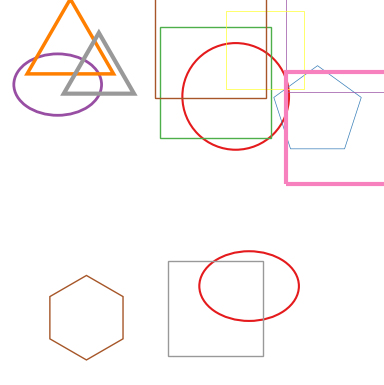[{"shape": "circle", "thickness": 1.5, "radius": 0.69, "center": [0.612, 0.75]}, {"shape": "oval", "thickness": 1.5, "radius": 0.65, "center": [0.647, 0.257]}, {"shape": "pentagon", "thickness": 0.5, "radius": 0.6, "center": [0.825, 0.71]}, {"shape": "square", "thickness": 1, "radius": 0.72, "center": [0.561, 0.786]}, {"shape": "square", "thickness": 0.5, "radius": 0.68, "center": [0.878, 0.896]}, {"shape": "oval", "thickness": 2, "radius": 0.57, "center": [0.15, 0.78]}, {"shape": "triangle", "thickness": 2.5, "radius": 0.65, "center": [0.183, 0.873]}, {"shape": "square", "thickness": 0.5, "radius": 0.5, "center": [0.689, 0.871]}, {"shape": "hexagon", "thickness": 1, "radius": 0.55, "center": [0.225, 0.175]}, {"shape": "square", "thickness": 1, "radius": 0.72, "center": [0.546, 0.889]}, {"shape": "square", "thickness": 3, "radius": 0.72, "center": [0.888, 0.667]}, {"shape": "triangle", "thickness": 3, "radius": 0.53, "center": [0.257, 0.809]}, {"shape": "square", "thickness": 1, "radius": 0.62, "center": [0.559, 0.199]}]